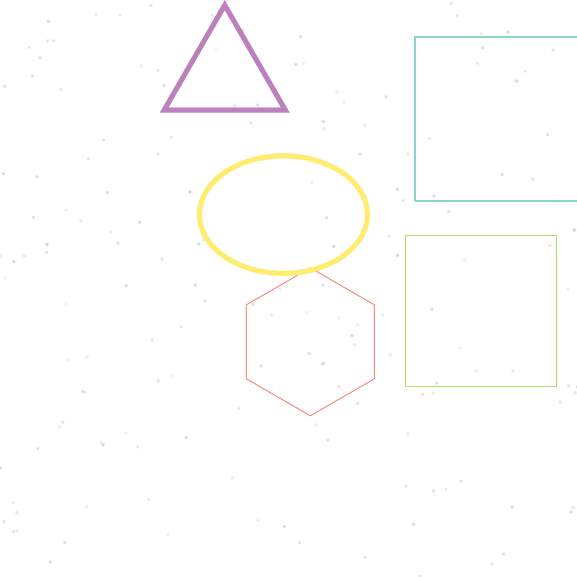[{"shape": "square", "thickness": 1, "radius": 0.71, "center": [0.86, 0.793]}, {"shape": "hexagon", "thickness": 0.5, "radius": 0.64, "center": [0.537, 0.407]}, {"shape": "square", "thickness": 0.5, "radius": 0.65, "center": [0.832, 0.461]}, {"shape": "triangle", "thickness": 2.5, "radius": 0.61, "center": [0.389, 0.869]}, {"shape": "oval", "thickness": 2.5, "radius": 0.73, "center": [0.491, 0.628]}]